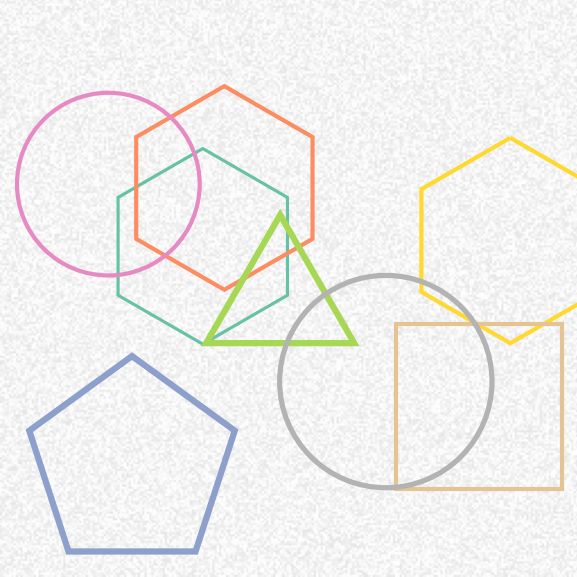[{"shape": "hexagon", "thickness": 1.5, "radius": 0.85, "center": [0.351, 0.573]}, {"shape": "hexagon", "thickness": 2, "radius": 0.88, "center": [0.389, 0.674]}, {"shape": "pentagon", "thickness": 3, "radius": 0.94, "center": [0.229, 0.196]}, {"shape": "circle", "thickness": 2, "radius": 0.79, "center": [0.188, 0.68]}, {"shape": "triangle", "thickness": 3, "radius": 0.74, "center": [0.485, 0.479]}, {"shape": "hexagon", "thickness": 2, "radius": 0.89, "center": [0.884, 0.583]}, {"shape": "square", "thickness": 2, "radius": 0.71, "center": [0.829, 0.295]}, {"shape": "circle", "thickness": 2.5, "radius": 0.92, "center": [0.668, 0.338]}]